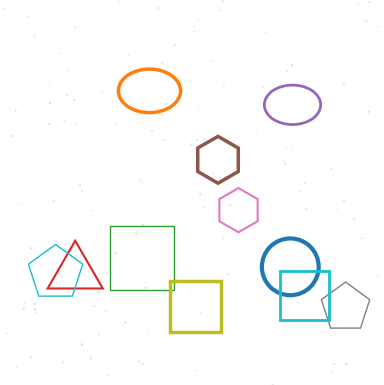[{"shape": "circle", "thickness": 3, "radius": 0.37, "center": [0.754, 0.307]}, {"shape": "oval", "thickness": 2.5, "radius": 0.4, "center": [0.388, 0.764]}, {"shape": "square", "thickness": 1, "radius": 0.41, "center": [0.369, 0.331]}, {"shape": "triangle", "thickness": 1.5, "radius": 0.41, "center": [0.195, 0.292]}, {"shape": "oval", "thickness": 2, "radius": 0.37, "center": [0.76, 0.728]}, {"shape": "hexagon", "thickness": 2.5, "radius": 0.3, "center": [0.566, 0.585]}, {"shape": "hexagon", "thickness": 1.5, "radius": 0.29, "center": [0.619, 0.454]}, {"shape": "pentagon", "thickness": 1, "radius": 0.33, "center": [0.898, 0.201]}, {"shape": "square", "thickness": 2.5, "radius": 0.33, "center": [0.508, 0.203]}, {"shape": "square", "thickness": 2, "radius": 0.32, "center": [0.791, 0.232]}, {"shape": "pentagon", "thickness": 1, "radius": 0.37, "center": [0.144, 0.291]}]